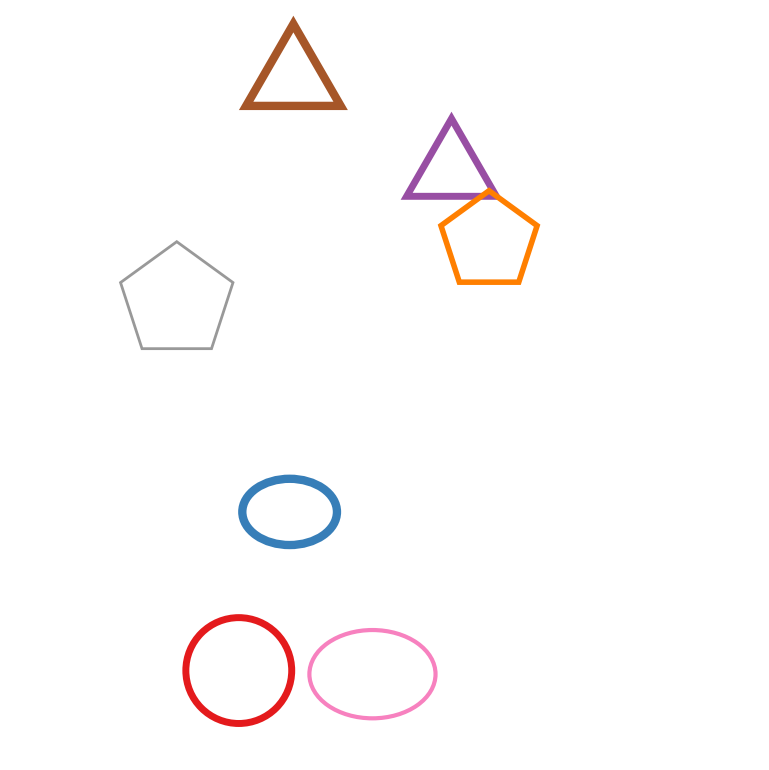[{"shape": "circle", "thickness": 2.5, "radius": 0.34, "center": [0.31, 0.129]}, {"shape": "oval", "thickness": 3, "radius": 0.31, "center": [0.376, 0.335]}, {"shape": "triangle", "thickness": 2.5, "radius": 0.34, "center": [0.586, 0.779]}, {"shape": "pentagon", "thickness": 2, "radius": 0.33, "center": [0.635, 0.687]}, {"shape": "triangle", "thickness": 3, "radius": 0.35, "center": [0.381, 0.898]}, {"shape": "oval", "thickness": 1.5, "radius": 0.41, "center": [0.484, 0.124]}, {"shape": "pentagon", "thickness": 1, "radius": 0.38, "center": [0.23, 0.609]}]